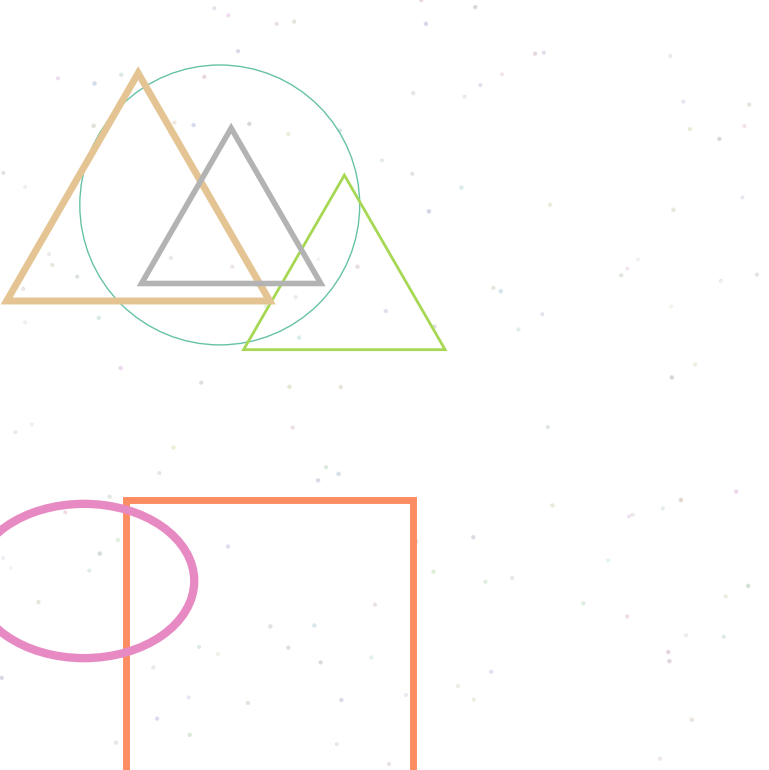[{"shape": "circle", "thickness": 0.5, "radius": 0.91, "center": [0.285, 0.734]}, {"shape": "square", "thickness": 2.5, "radius": 0.93, "center": [0.35, 0.164]}, {"shape": "oval", "thickness": 3, "radius": 0.72, "center": [0.109, 0.245]}, {"shape": "triangle", "thickness": 1, "radius": 0.76, "center": [0.447, 0.621]}, {"shape": "triangle", "thickness": 2.5, "radius": 0.99, "center": [0.179, 0.708]}, {"shape": "triangle", "thickness": 2, "radius": 0.67, "center": [0.3, 0.699]}]